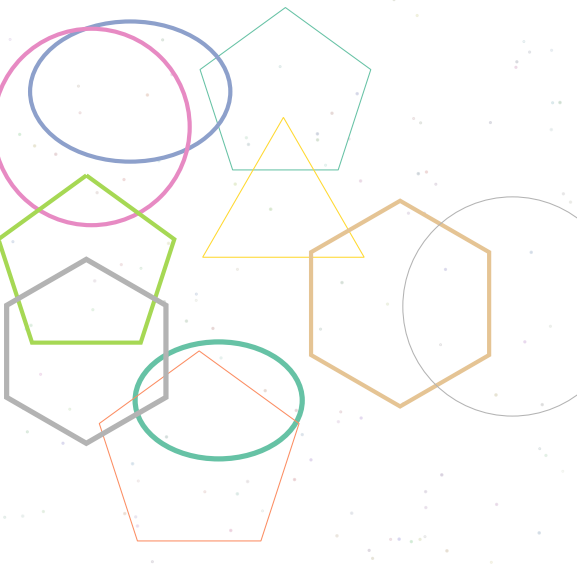[{"shape": "oval", "thickness": 2.5, "radius": 0.72, "center": [0.379, 0.306]}, {"shape": "pentagon", "thickness": 0.5, "radius": 0.78, "center": [0.494, 0.831]}, {"shape": "pentagon", "thickness": 0.5, "radius": 0.91, "center": [0.345, 0.21]}, {"shape": "oval", "thickness": 2, "radius": 0.87, "center": [0.225, 0.841]}, {"shape": "circle", "thickness": 2, "radius": 0.85, "center": [0.158, 0.779]}, {"shape": "pentagon", "thickness": 2, "radius": 0.8, "center": [0.15, 0.535]}, {"shape": "triangle", "thickness": 0.5, "radius": 0.81, "center": [0.491, 0.634]}, {"shape": "hexagon", "thickness": 2, "radius": 0.89, "center": [0.693, 0.473]}, {"shape": "hexagon", "thickness": 2.5, "radius": 0.8, "center": [0.149, 0.391]}, {"shape": "circle", "thickness": 0.5, "radius": 0.95, "center": [0.887, 0.468]}]